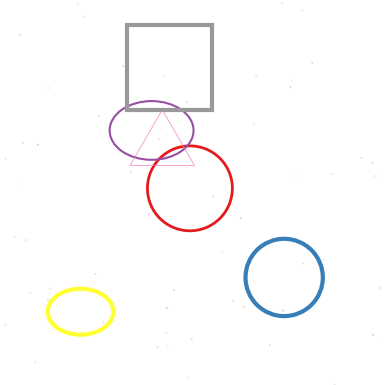[{"shape": "circle", "thickness": 2, "radius": 0.55, "center": [0.493, 0.511]}, {"shape": "circle", "thickness": 3, "radius": 0.5, "center": [0.738, 0.279]}, {"shape": "oval", "thickness": 1.5, "radius": 0.54, "center": [0.394, 0.661]}, {"shape": "oval", "thickness": 3, "radius": 0.43, "center": [0.209, 0.19]}, {"shape": "triangle", "thickness": 0.5, "radius": 0.48, "center": [0.422, 0.618]}, {"shape": "square", "thickness": 3, "radius": 0.56, "center": [0.44, 0.824]}]